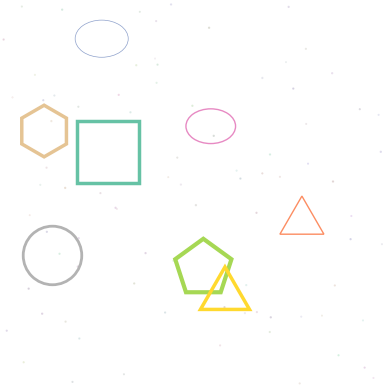[{"shape": "square", "thickness": 2.5, "radius": 0.4, "center": [0.28, 0.605]}, {"shape": "triangle", "thickness": 1, "radius": 0.33, "center": [0.784, 0.425]}, {"shape": "oval", "thickness": 0.5, "radius": 0.34, "center": [0.264, 0.9]}, {"shape": "oval", "thickness": 1, "radius": 0.32, "center": [0.547, 0.672]}, {"shape": "pentagon", "thickness": 3, "radius": 0.38, "center": [0.528, 0.303]}, {"shape": "triangle", "thickness": 2.5, "radius": 0.37, "center": [0.584, 0.233]}, {"shape": "hexagon", "thickness": 2.5, "radius": 0.33, "center": [0.115, 0.66]}, {"shape": "circle", "thickness": 2, "radius": 0.38, "center": [0.136, 0.336]}]